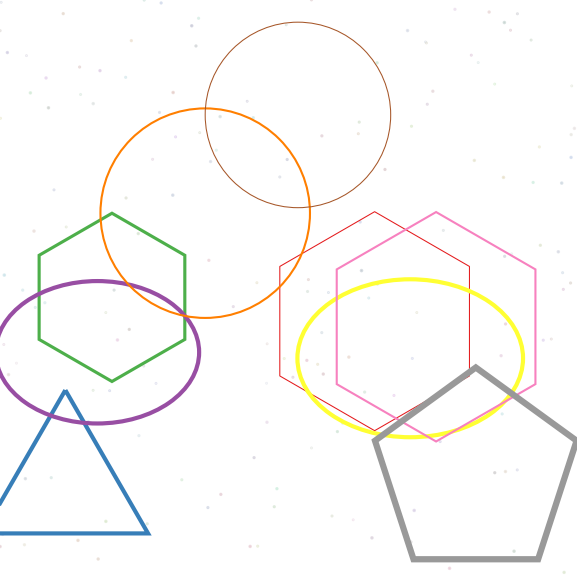[{"shape": "hexagon", "thickness": 0.5, "radius": 0.95, "center": [0.649, 0.443]}, {"shape": "triangle", "thickness": 2, "radius": 0.83, "center": [0.113, 0.158]}, {"shape": "hexagon", "thickness": 1.5, "radius": 0.73, "center": [0.194, 0.484]}, {"shape": "oval", "thickness": 2, "radius": 0.88, "center": [0.169, 0.389]}, {"shape": "circle", "thickness": 1, "radius": 0.91, "center": [0.355, 0.63]}, {"shape": "oval", "thickness": 2, "radius": 0.98, "center": [0.71, 0.379]}, {"shape": "circle", "thickness": 0.5, "radius": 0.8, "center": [0.516, 0.8]}, {"shape": "hexagon", "thickness": 1, "radius": 0.99, "center": [0.755, 0.433]}, {"shape": "pentagon", "thickness": 3, "radius": 0.92, "center": [0.824, 0.179]}]